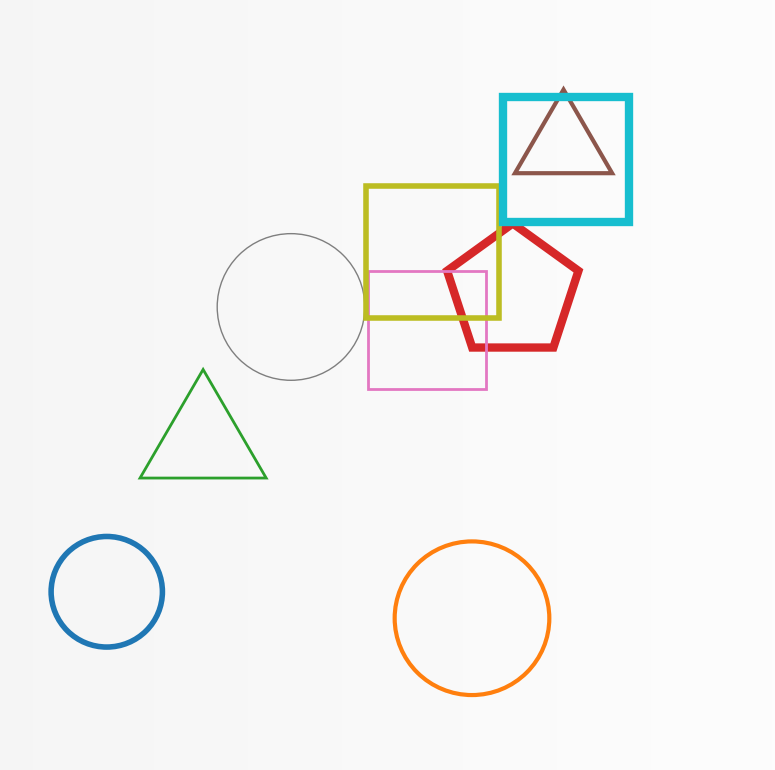[{"shape": "circle", "thickness": 2, "radius": 0.36, "center": [0.138, 0.231]}, {"shape": "circle", "thickness": 1.5, "radius": 0.5, "center": [0.609, 0.197]}, {"shape": "triangle", "thickness": 1, "radius": 0.47, "center": [0.262, 0.426]}, {"shape": "pentagon", "thickness": 3, "radius": 0.45, "center": [0.662, 0.621]}, {"shape": "triangle", "thickness": 1.5, "radius": 0.36, "center": [0.727, 0.811]}, {"shape": "square", "thickness": 1, "radius": 0.38, "center": [0.551, 0.572]}, {"shape": "circle", "thickness": 0.5, "radius": 0.48, "center": [0.375, 0.601]}, {"shape": "square", "thickness": 2, "radius": 0.43, "center": [0.558, 0.673]}, {"shape": "square", "thickness": 3, "radius": 0.41, "center": [0.731, 0.793]}]